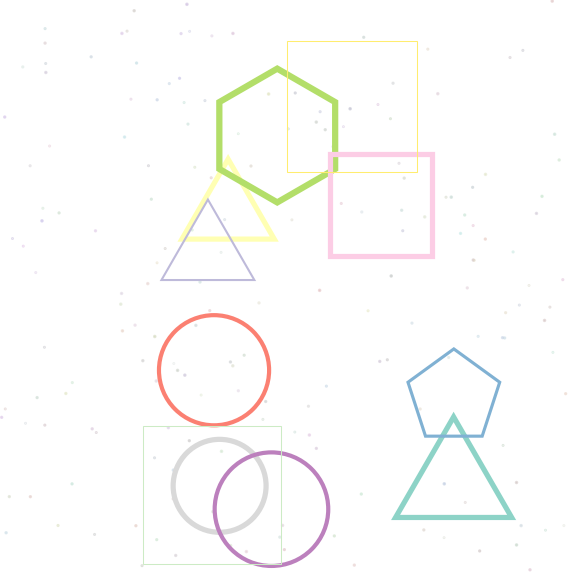[{"shape": "triangle", "thickness": 2.5, "radius": 0.58, "center": [0.785, 0.161]}, {"shape": "triangle", "thickness": 2.5, "radius": 0.46, "center": [0.395, 0.631]}, {"shape": "triangle", "thickness": 1, "radius": 0.46, "center": [0.36, 0.561]}, {"shape": "circle", "thickness": 2, "radius": 0.48, "center": [0.371, 0.358]}, {"shape": "pentagon", "thickness": 1.5, "radius": 0.42, "center": [0.786, 0.311]}, {"shape": "hexagon", "thickness": 3, "radius": 0.58, "center": [0.48, 0.764]}, {"shape": "square", "thickness": 2.5, "radius": 0.44, "center": [0.66, 0.644]}, {"shape": "circle", "thickness": 2.5, "radius": 0.4, "center": [0.38, 0.158]}, {"shape": "circle", "thickness": 2, "radius": 0.49, "center": [0.47, 0.117]}, {"shape": "square", "thickness": 0.5, "radius": 0.6, "center": [0.367, 0.142]}, {"shape": "square", "thickness": 0.5, "radius": 0.57, "center": [0.61, 0.815]}]